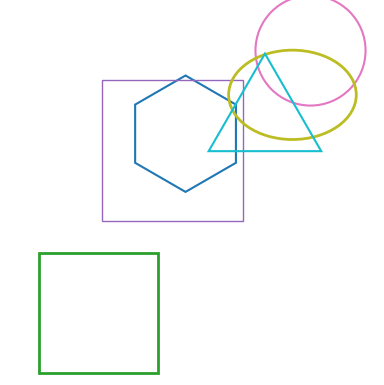[{"shape": "hexagon", "thickness": 1.5, "radius": 0.76, "center": [0.482, 0.653]}, {"shape": "square", "thickness": 2, "radius": 0.77, "center": [0.256, 0.187]}, {"shape": "square", "thickness": 1, "radius": 0.92, "center": [0.449, 0.61]}, {"shape": "circle", "thickness": 1.5, "radius": 0.71, "center": [0.807, 0.869]}, {"shape": "oval", "thickness": 2, "radius": 0.83, "center": [0.76, 0.754]}, {"shape": "triangle", "thickness": 1.5, "radius": 0.84, "center": [0.688, 0.692]}]